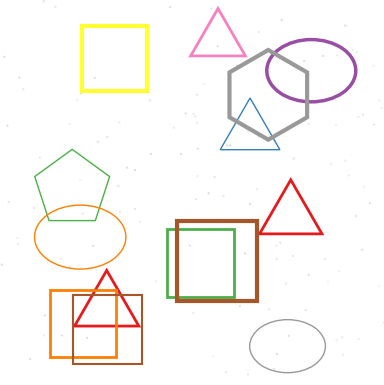[{"shape": "triangle", "thickness": 2, "radius": 0.48, "center": [0.277, 0.201]}, {"shape": "triangle", "thickness": 2, "radius": 0.47, "center": [0.755, 0.439]}, {"shape": "triangle", "thickness": 1, "radius": 0.45, "center": [0.65, 0.656]}, {"shape": "pentagon", "thickness": 1, "radius": 0.51, "center": [0.187, 0.51]}, {"shape": "square", "thickness": 2, "radius": 0.44, "center": [0.521, 0.317]}, {"shape": "oval", "thickness": 2.5, "radius": 0.58, "center": [0.809, 0.816]}, {"shape": "oval", "thickness": 1, "radius": 0.59, "center": [0.208, 0.384]}, {"shape": "square", "thickness": 2, "radius": 0.43, "center": [0.215, 0.16]}, {"shape": "square", "thickness": 3, "radius": 0.42, "center": [0.298, 0.849]}, {"shape": "square", "thickness": 3, "radius": 0.52, "center": [0.563, 0.322]}, {"shape": "square", "thickness": 1.5, "radius": 0.45, "center": [0.279, 0.145]}, {"shape": "triangle", "thickness": 2, "radius": 0.41, "center": [0.566, 0.896]}, {"shape": "hexagon", "thickness": 3, "radius": 0.58, "center": [0.697, 0.754]}, {"shape": "oval", "thickness": 1, "radius": 0.49, "center": [0.747, 0.101]}]